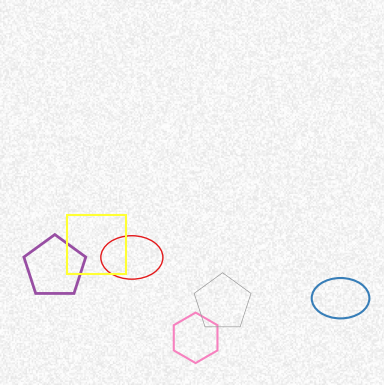[{"shape": "oval", "thickness": 1, "radius": 0.4, "center": [0.342, 0.331]}, {"shape": "oval", "thickness": 1.5, "radius": 0.37, "center": [0.885, 0.225]}, {"shape": "pentagon", "thickness": 2, "radius": 0.42, "center": [0.142, 0.306]}, {"shape": "square", "thickness": 1.5, "radius": 0.38, "center": [0.252, 0.365]}, {"shape": "hexagon", "thickness": 1.5, "radius": 0.33, "center": [0.508, 0.123]}, {"shape": "pentagon", "thickness": 0.5, "radius": 0.39, "center": [0.578, 0.214]}]